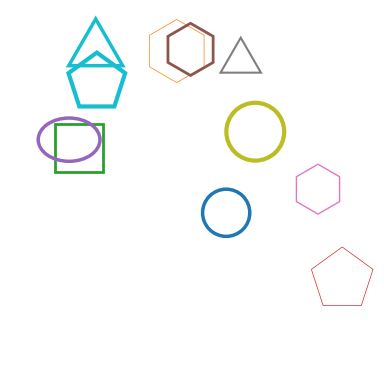[{"shape": "circle", "thickness": 2.5, "radius": 0.31, "center": [0.587, 0.447]}, {"shape": "hexagon", "thickness": 0.5, "radius": 0.41, "center": [0.459, 0.867]}, {"shape": "square", "thickness": 2, "radius": 0.31, "center": [0.206, 0.615]}, {"shape": "pentagon", "thickness": 0.5, "radius": 0.42, "center": [0.889, 0.274]}, {"shape": "oval", "thickness": 2.5, "radius": 0.4, "center": [0.179, 0.637]}, {"shape": "hexagon", "thickness": 2, "radius": 0.34, "center": [0.495, 0.872]}, {"shape": "hexagon", "thickness": 1, "radius": 0.32, "center": [0.826, 0.509]}, {"shape": "triangle", "thickness": 1.5, "radius": 0.3, "center": [0.625, 0.842]}, {"shape": "circle", "thickness": 3, "radius": 0.38, "center": [0.663, 0.658]}, {"shape": "pentagon", "thickness": 3, "radius": 0.39, "center": [0.252, 0.786]}, {"shape": "triangle", "thickness": 2.5, "radius": 0.4, "center": [0.249, 0.87]}]